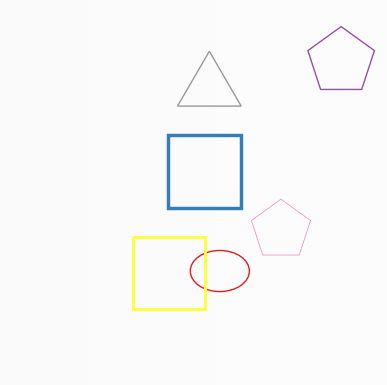[{"shape": "oval", "thickness": 1, "radius": 0.38, "center": [0.567, 0.296]}, {"shape": "square", "thickness": 2.5, "radius": 0.47, "center": [0.529, 0.555]}, {"shape": "pentagon", "thickness": 1, "radius": 0.45, "center": [0.88, 0.841]}, {"shape": "square", "thickness": 2, "radius": 0.47, "center": [0.436, 0.291]}, {"shape": "pentagon", "thickness": 0.5, "radius": 0.4, "center": [0.725, 0.402]}, {"shape": "triangle", "thickness": 1, "radius": 0.47, "center": [0.54, 0.772]}]